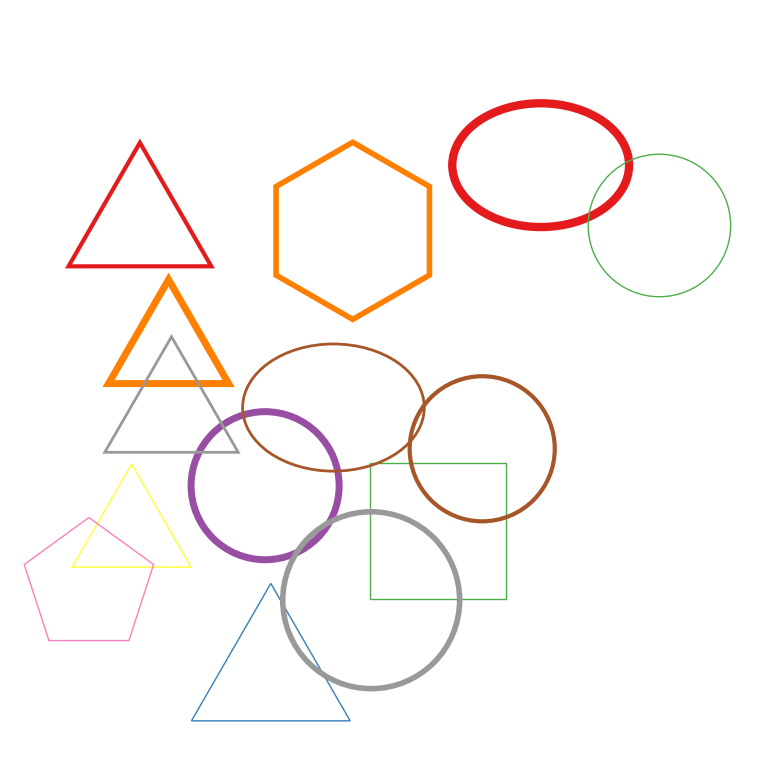[{"shape": "oval", "thickness": 3, "radius": 0.57, "center": [0.702, 0.786]}, {"shape": "triangle", "thickness": 1.5, "radius": 0.54, "center": [0.182, 0.708]}, {"shape": "triangle", "thickness": 0.5, "radius": 0.59, "center": [0.352, 0.123]}, {"shape": "square", "thickness": 0.5, "radius": 0.44, "center": [0.569, 0.31]}, {"shape": "circle", "thickness": 0.5, "radius": 0.46, "center": [0.856, 0.707]}, {"shape": "circle", "thickness": 2.5, "radius": 0.48, "center": [0.344, 0.369]}, {"shape": "triangle", "thickness": 2.5, "radius": 0.45, "center": [0.219, 0.547]}, {"shape": "hexagon", "thickness": 2, "radius": 0.58, "center": [0.458, 0.7]}, {"shape": "triangle", "thickness": 0.5, "radius": 0.45, "center": [0.171, 0.308]}, {"shape": "circle", "thickness": 1.5, "radius": 0.47, "center": [0.626, 0.417]}, {"shape": "oval", "thickness": 1, "radius": 0.59, "center": [0.433, 0.471]}, {"shape": "pentagon", "thickness": 0.5, "radius": 0.44, "center": [0.115, 0.24]}, {"shape": "triangle", "thickness": 1, "radius": 0.5, "center": [0.223, 0.463]}, {"shape": "circle", "thickness": 2, "radius": 0.57, "center": [0.482, 0.221]}]